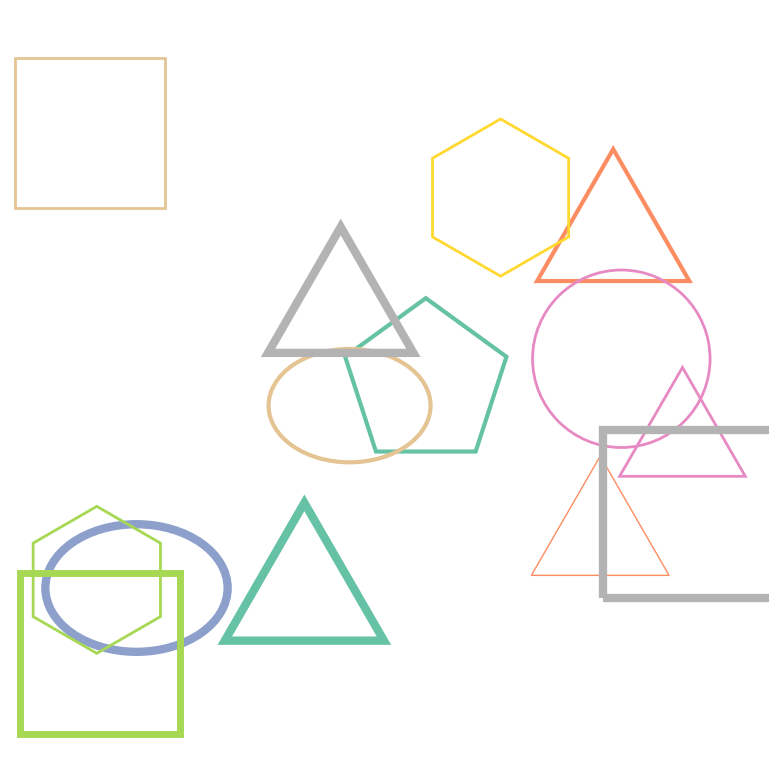[{"shape": "pentagon", "thickness": 1.5, "radius": 0.55, "center": [0.553, 0.503]}, {"shape": "triangle", "thickness": 3, "radius": 0.6, "center": [0.395, 0.228]}, {"shape": "triangle", "thickness": 0.5, "radius": 0.52, "center": [0.78, 0.304]}, {"shape": "triangle", "thickness": 1.5, "radius": 0.57, "center": [0.796, 0.692]}, {"shape": "oval", "thickness": 3, "radius": 0.59, "center": [0.177, 0.236]}, {"shape": "triangle", "thickness": 1, "radius": 0.47, "center": [0.886, 0.429]}, {"shape": "circle", "thickness": 1, "radius": 0.58, "center": [0.807, 0.534]}, {"shape": "hexagon", "thickness": 1, "radius": 0.48, "center": [0.126, 0.247]}, {"shape": "square", "thickness": 2.5, "radius": 0.52, "center": [0.13, 0.151]}, {"shape": "hexagon", "thickness": 1, "radius": 0.51, "center": [0.65, 0.743]}, {"shape": "square", "thickness": 1, "radius": 0.49, "center": [0.117, 0.827]}, {"shape": "oval", "thickness": 1.5, "radius": 0.53, "center": [0.454, 0.473]}, {"shape": "square", "thickness": 3, "radius": 0.54, "center": [0.893, 0.333]}, {"shape": "triangle", "thickness": 3, "radius": 0.55, "center": [0.443, 0.596]}]